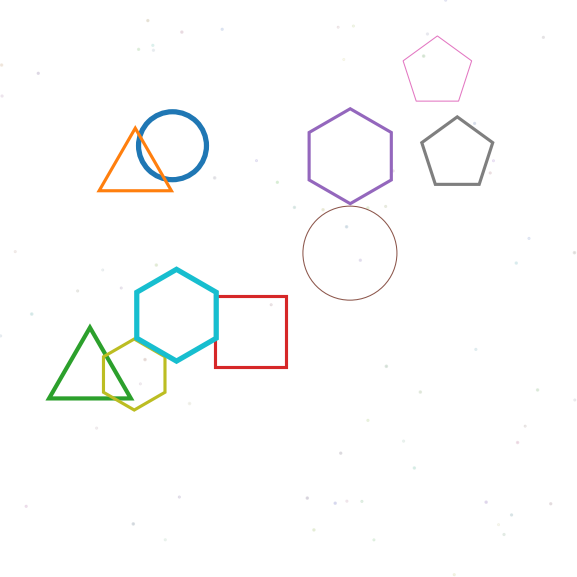[{"shape": "circle", "thickness": 2.5, "radius": 0.29, "center": [0.299, 0.747]}, {"shape": "triangle", "thickness": 1.5, "radius": 0.36, "center": [0.234, 0.705]}, {"shape": "triangle", "thickness": 2, "radius": 0.41, "center": [0.156, 0.35]}, {"shape": "square", "thickness": 1.5, "radius": 0.31, "center": [0.434, 0.424]}, {"shape": "hexagon", "thickness": 1.5, "radius": 0.41, "center": [0.606, 0.729]}, {"shape": "circle", "thickness": 0.5, "radius": 0.41, "center": [0.606, 0.561]}, {"shape": "pentagon", "thickness": 0.5, "radius": 0.31, "center": [0.757, 0.874]}, {"shape": "pentagon", "thickness": 1.5, "radius": 0.32, "center": [0.792, 0.732]}, {"shape": "hexagon", "thickness": 1.5, "radius": 0.31, "center": [0.232, 0.351]}, {"shape": "hexagon", "thickness": 2.5, "radius": 0.4, "center": [0.306, 0.453]}]